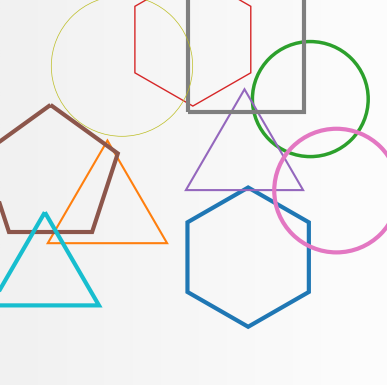[{"shape": "hexagon", "thickness": 3, "radius": 0.9, "center": [0.64, 0.332]}, {"shape": "triangle", "thickness": 1.5, "radius": 0.89, "center": [0.277, 0.457]}, {"shape": "circle", "thickness": 2.5, "radius": 0.75, "center": [0.801, 0.743]}, {"shape": "hexagon", "thickness": 1, "radius": 0.86, "center": [0.498, 0.897]}, {"shape": "triangle", "thickness": 1.5, "radius": 0.87, "center": [0.631, 0.594]}, {"shape": "pentagon", "thickness": 3, "radius": 0.91, "center": [0.13, 0.545]}, {"shape": "circle", "thickness": 3, "radius": 0.8, "center": [0.868, 0.505]}, {"shape": "square", "thickness": 3, "radius": 0.75, "center": [0.635, 0.861]}, {"shape": "circle", "thickness": 0.5, "radius": 0.91, "center": [0.315, 0.828]}, {"shape": "triangle", "thickness": 3, "radius": 0.81, "center": [0.116, 0.287]}]